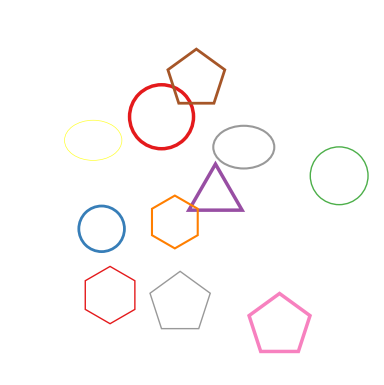[{"shape": "circle", "thickness": 2.5, "radius": 0.42, "center": [0.42, 0.697]}, {"shape": "hexagon", "thickness": 1, "radius": 0.37, "center": [0.286, 0.234]}, {"shape": "circle", "thickness": 2, "radius": 0.3, "center": [0.264, 0.406]}, {"shape": "circle", "thickness": 1, "radius": 0.38, "center": [0.881, 0.543]}, {"shape": "triangle", "thickness": 2.5, "radius": 0.4, "center": [0.56, 0.494]}, {"shape": "hexagon", "thickness": 1.5, "radius": 0.34, "center": [0.454, 0.423]}, {"shape": "oval", "thickness": 0.5, "radius": 0.37, "center": [0.242, 0.636]}, {"shape": "pentagon", "thickness": 2, "radius": 0.39, "center": [0.51, 0.795]}, {"shape": "pentagon", "thickness": 2.5, "radius": 0.42, "center": [0.726, 0.154]}, {"shape": "oval", "thickness": 1.5, "radius": 0.4, "center": [0.633, 0.618]}, {"shape": "pentagon", "thickness": 1, "radius": 0.41, "center": [0.468, 0.213]}]